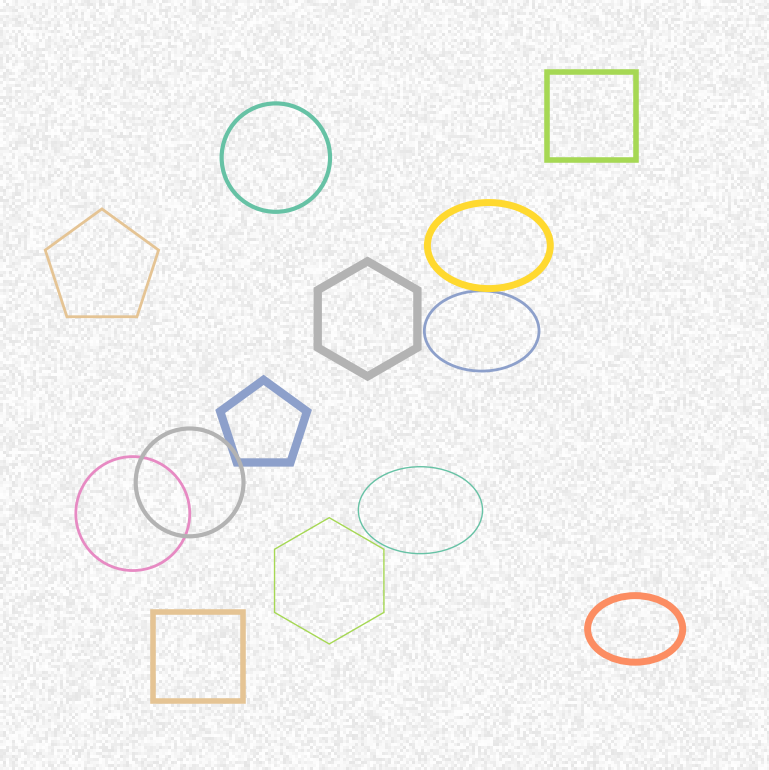[{"shape": "oval", "thickness": 0.5, "radius": 0.4, "center": [0.546, 0.337]}, {"shape": "circle", "thickness": 1.5, "radius": 0.35, "center": [0.358, 0.795]}, {"shape": "oval", "thickness": 2.5, "radius": 0.31, "center": [0.825, 0.183]}, {"shape": "oval", "thickness": 1, "radius": 0.37, "center": [0.626, 0.57]}, {"shape": "pentagon", "thickness": 3, "radius": 0.3, "center": [0.342, 0.447]}, {"shape": "circle", "thickness": 1, "radius": 0.37, "center": [0.172, 0.333]}, {"shape": "hexagon", "thickness": 0.5, "radius": 0.41, "center": [0.428, 0.246]}, {"shape": "square", "thickness": 2, "radius": 0.29, "center": [0.768, 0.849]}, {"shape": "oval", "thickness": 2.5, "radius": 0.4, "center": [0.635, 0.681]}, {"shape": "pentagon", "thickness": 1, "radius": 0.39, "center": [0.132, 0.651]}, {"shape": "square", "thickness": 2, "radius": 0.29, "center": [0.257, 0.147]}, {"shape": "circle", "thickness": 1.5, "radius": 0.35, "center": [0.246, 0.374]}, {"shape": "hexagon", "thickness": 3, "radius": 0.37, "center": [0.477, 0.586]}]